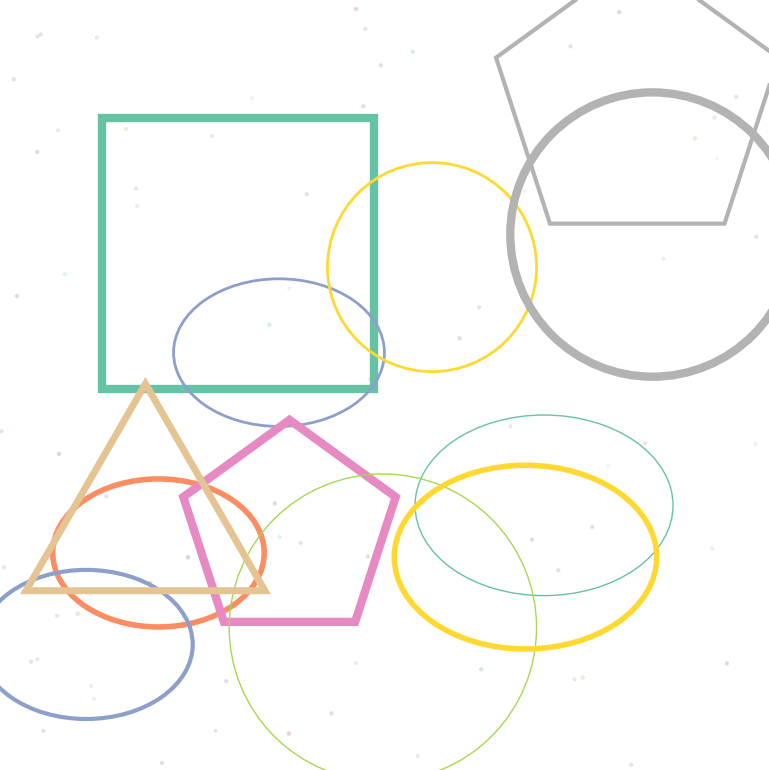[{"shape": "square", "thickness": 3, "radius": 0.88, "center": [0.309, 0.671]}, {"shape": "oval", "thickness": 0.5, "radius": 0.84, "center": [0.707, 0.344]}, {"shape": "oval", "thickness": 2, "radius": 0.69, "center": [0.206, 0.282]}, {"shape": "oval", "thickness": 1, "radius": 0.68, "center": [0.362, 0.542]}, {"shape": "oval", "thickness": 1.5, "radius": 0.69, "center": [0.112, 0.163]}, {"shape": "pentagon", "thickness": 3, "radius": 0.73, "center": [0.376, 0.31]}, {"shape": "circle", "thickness": 0.5, "radius": 1.0, "center": [0.497, 0.185]}, {"shape": "oval", "thickness": 2, "radius": 0.85, "center": [0.682, 0.276]}, {"shape": "circle", "thickness": 1, "radius": 0.68, "center": [0.561, 0.653]}, {"shape": "triangle", "thickness": 2.5, "radius": 0.9, "center": [0.189, 0.322]}, {"shape": "pentagon", "thickness": 1.5, "radius": 0.96, "center": [0.828, 0.866]}, {"shape": "circle", "thickness": 3, "radius": 0.92, "center": [0.847, 0.695]}]